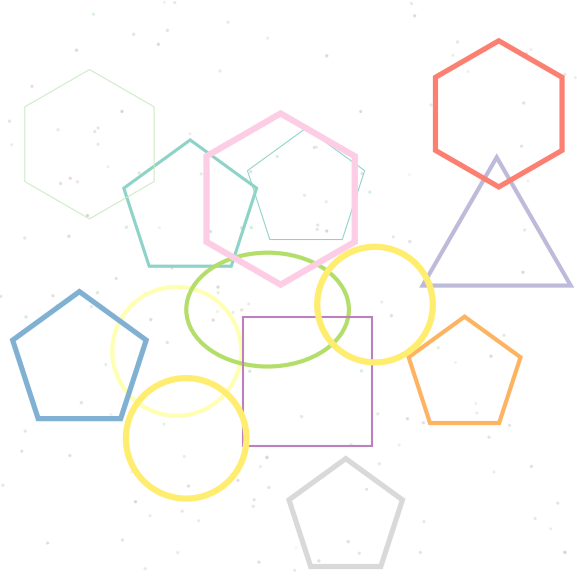[{"shape": "pentagon", "thickness": 1.5, "radius": 0.6, "center": [0.329, 0.636]}, {"shape": "pentagon", "thickness": 0.5, "radius": 0.53, "center": [0.53, 0.671]}, {"shape": "circle", "thickness": 2, "radius": 0.56, "center": [0.306, 0.391]}, {"shape": "triangle", "thickness": 2, "radius": 0.74, "center": [0.86, 0.579]}, {"shape": "hexagon", "thickness": 2.5, "radius": 0.63, "center": [0.864, 0.802]}, {"shape": "pentagon", "thickness": 2.5, "radius": 0.61, "center": [0.138, 0.373]}, {"shape": "pentagon", "thickness": 2, "radius": 0.51, "center": [0.804, 0.349]}, {"shape": "oval", "thickness": 2, "radius": 0.7, "center": [0.463, 0.463]}, {"shape": "hexagon", "thickness": 3, "radius": 0.74, "center": [0.486, 0.654]}, {"shape": "pentagon", "thickness": 2.5, "radius": 0.52, "center": [0.599, 0.102]}, {"shape": "square", "thickness": 1, "radius": 0.56, "center": [0.532, 0.338]}, {"shape": "hexagon", "thickness": 0.5, "radius": 0.65, "center": [0.155, 0.749]}, {"shape": "circle", "thickness": 3, "radius": 0.5, "center": [0.649, 0.472]}, {"shape": "circle", "thickness": 3, "radius": 0.52, "center": [0.322, 0.24]}]